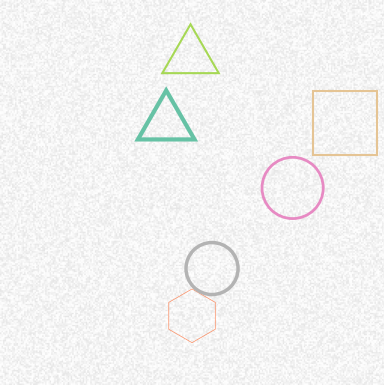[{"shape": "triangle", "thickness": 3, "radius": 0.42, "center": [0.432, 0.68]}, {"shape": "hexagon", "thickness": 0.5, "radius": 0.35, "center": [0.499, 0.18]}, {"shape": "circle", "thickness": 2, "radius": 0.4, "center": [0.76, 0.512]}, {"shape": "triangle", "thickness": 1.5, "radius": 0.42, "center": [0.495, 0.852]}, {"shape": "square", "thickness": 1.5, "radius": 0.41, "center": [0.896, 0.68]}, {"shape": "circle", "thickness": 2.5, "radius": 0.34, "center": [0.551, 0.302]}]